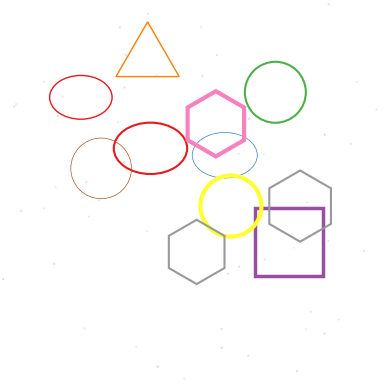[{"shape": "oval", "thickness": 1.5, "radius": 0.48, "center": [0.391, 0.615]}, {"shape": "oval", "thickness": 1, "radius": 0.41, "center": [0.21, 0.747]}, {"shape": "oval", "thickness": 0.5, "radius": 0.42, "center": [0.584, 0.597]}, {"shape": "circle", "thickness": 1.5, "radius": 0.4, "center": [0.715, 0.76]}, {"shape": "square", "thickness": 2.5, "radius": 0.44, "center": [0.75, 0.371]}, {"shape": "triangle", "thickness": 1, "radius": 0.47, "center": [0.383, 0.848]}, {"shape": "circle", "thickness": 3, "radius": 0.4, "center": [0.6, 0.465]}, {"shape": "circle", "thickness": 0.5, "radius": 0.39, "center": [0.263, 0.563]}, {"shape": "hexagon", "thickness": 3, "radius": 0.42, "center": [0.561, 0.678]}, {"shape": "hexagon", "thickness": 1.5, "radius": 0.46, "center": [0.78, 0.465]}, {"shape": "hexagon", "thickness": 1.5, "radius": 0.42, "center": [0.511, 0.346]}]